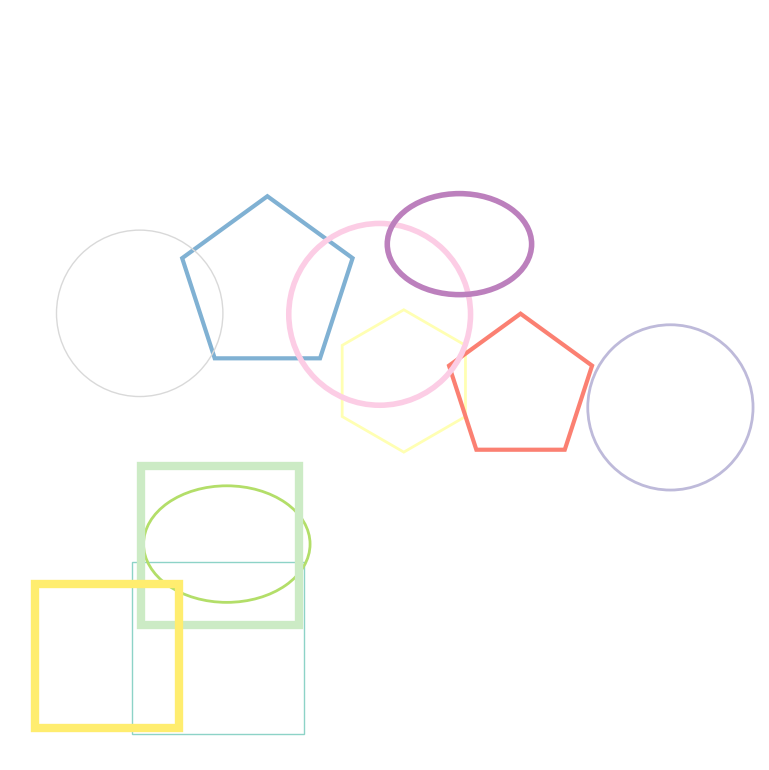[{"shape": "square", "thickness": 0.5, "radius": 0.56, "center": [0.284, 0.158]}, {"shape": "hexagon", "thickness": 1, "radius": 0.46, "center": [0.524, 0.505]}, {"shape": "circle", "thickness": 1, "radius": 0.54, "center": [0.871, 0.471]}, {"shape": "pentagon", "thickness": 1.5, "radius": 0.49, "center": [0.676, 0.495]}, {"shape": "pentagon", "thickness": 1.5, "radius": 0.58, "center": [0.347, 0.629]}, {"shape": "oval", "thickness": 1, "radius": 0.54, "center": [0.295, 0.293]}, {"shape": "circle", "thickness": 2, "radius": 0.59, "center": [0.493, 0.592]}, {"shape": "circle", "thickness": 0.5, "radius": 0.54, "center": [0.181, 0.593]}, {"shape": "oval", "thickness": 2, "radius": 0.47, "center": [0.597, 0.683]}, {"shape": "square", "thickness": 3, "radius": 0.51, "center": [0.285, 0.291]}, {"shape": "square", "thickness": 3, "radius": 0.47, "center": [0.139, 0.148]}]